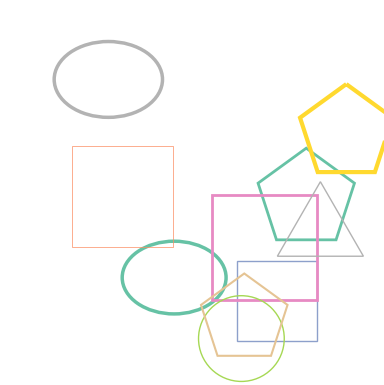[{"shape": "oval", "thickness": 2.5, "radius": 0.67, "center": [0.452, 0.279]}, {"shape": "pentagon", "thickness": 2, "radius": 0.66, "center": [0.795, 0.484]}, {"shape": "square", "thickness": 0.5, "radius": 0.66, "center": [0.318, 0.489]}, {"shape": "square", "thickness": 1, "radius": 0.52, "center": [0.719, 0.218]}, {"shape": "square", "thickness": 2, "radius": 0.68, "center": [0.687, 0.358]}, {"shape": "circle", "thickness": 1, "radius": 0.56, "center": [0.627, 0.121]}, {"shape": "pentagon", "thickness": 3, "radius": 0.63, "center": [0.899, 0.655]}, {"shape": "pentagon", "thickness": 1.5, "radius": 0.59, "center": [0.634, 0.171]}, {"shape": "oval", "thickness": 2.5, "radius": 0.7, "center": [0.281, 0.794]}, {"shape": "triangle", "thickness": 1, "radius": 0.65, "center": [0.832, 0.399]}]